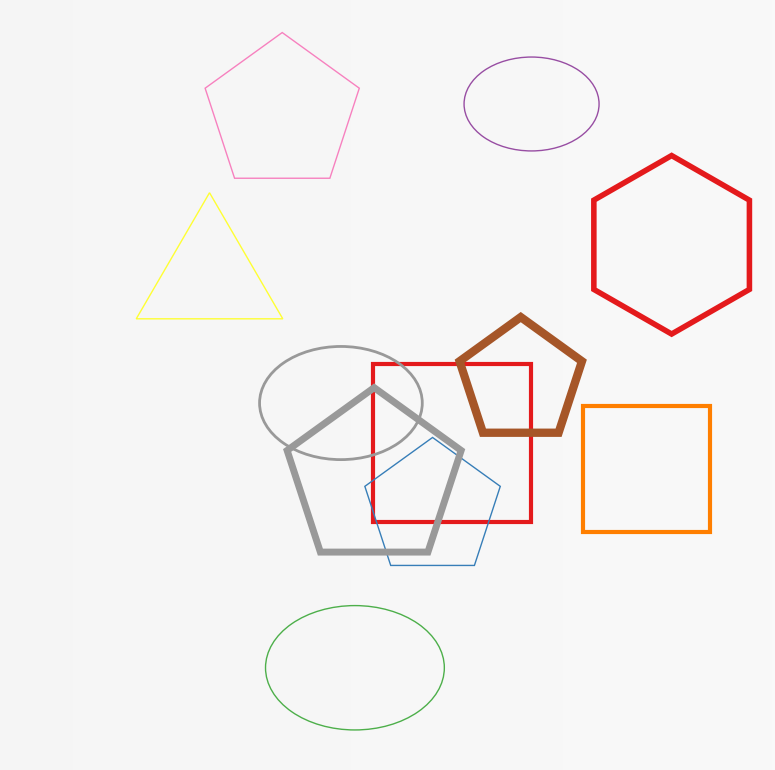[{"shape": "hexagon", "thickness": 2, "radius": 0.58, "center": [0.867, 0.682]}, {"shape": "square", "thickness": 1.5, "radius": 0.51, "center": [0.583, 0.425]}, {"shape": "pentagon", "thickness": 0.5, "radius": 0.46, "center": [0.558, 0.34]}, {"shape": "oval", "thickness": 0.5, "radius": 0.58, "center": [0.458, 0.133]}, {"shape": "oval", "thickness": 0.5, "radius": 0.44, "center": [0.686, 0.865]}, {"shape": "square", "thickness": 1.5, "radius": 0.41, "center": [0.835, 0.391]}, {"shape": "triangle", "thickness": 0.5, "radius": 0.55, "center": [0.27, 0.641]}, {"shape": "pentagon", "thickness": 3, "radius": 0.42, "center": [0.672, 0.505]}, {"shape": "pentagon", "thickness": 0.5, "radius": 0.52, "center": [0.364, 0.853]}, {"shape": "pentagon", "thickness": 2.5, "radius": 0.59, "center": [0.483, 0.379]}, {"shape": "oval", "thickness": 1, "radius": 0.52, "center": [0.44, 0.477]}]